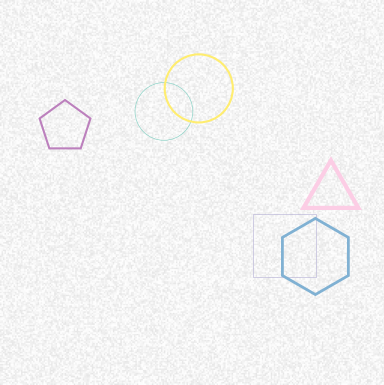[{"shape": "circle", "thickness": 0.5, "radius": 0.38, "center": [0.426, 0.711]}, {"shape": "square", "thickness": 0.5, "radius": 0.41, "center": [0.738, 0.362]}, {"shape": "hexagon", "thickness": 2, "radius": 0.49, "center": [0.819, 0.334]}, {"shape": "triangle", "thickness": 3, "radius": 0.41, "center": [0.86, 0.501]}, {"shape": "pentagon", "thickness": 1.5, "radius": 0.35, "center": [0.169, 0.671]}, {"shape": "circle", "thickness": 1.5, "radius": 0.44, "center": [0.516, 0.77]}]